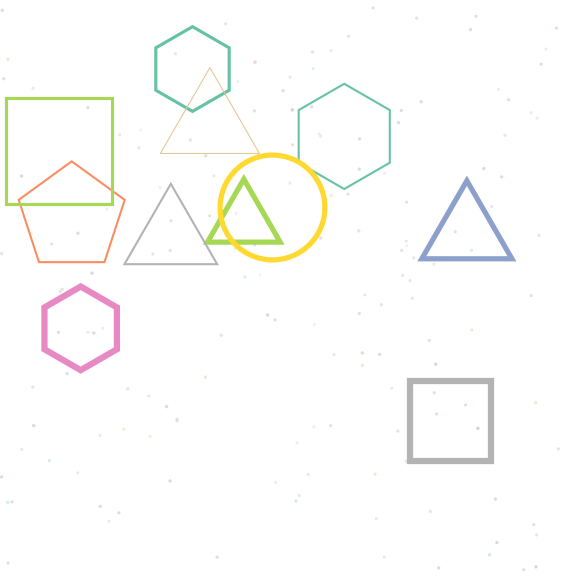[{"shape": "hexagon", "thickness": 1, "radius": 0.46, "center": [0.596, 0.763]}, {"shape": "hexagon", "thickness": 1.5, "radius": 0.37, "center": [0.333, 0.88]}, {"shape": "pentagon", "thickness": 1, "radius": 0.48, "center": [0.124, 0.623]}, {"shape": "triangle", "thickness": 2.5, "radius": 0.45, "center": [0.808, 0.596]}, {"shape": "hexagon", "thickness": 3, "radius": 0.36, "center": [0.14, 0.431]}, {"shape": "triangle", "thickness": 2.5, "radius": 0.36, "center": [0.422, 0.616]}, {"shape": "square", "thickness": 1.5, "radius": 0.46, "center": [0.103, 0.738]}, {"shape": "circle", "thickness": 2.5, "radius": 0.45, "center": [0.472, 0.64]}, {"shape": "triangle", "thickness": 0.5, "radius": 0.5, "center": [0.363, 0.783]}, {"shape": "triangle", "thickness": 1, "radius": 0.46, "center": [0.296, 0.588]}, {"shape": "square", "thickness": 3, "radius": 0.35, "center": [0.78, 0.27]}]